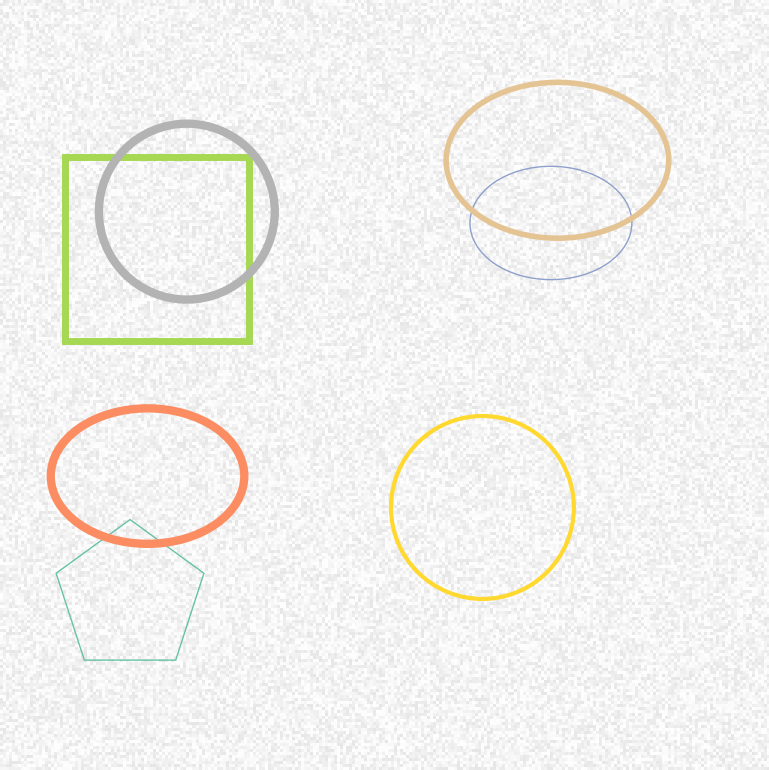[{"shape": "pentagon", "thickness": 0.5, "radius": 0.5, "center": [0.169, 0.224]}, {"shape": "oval", "thickness": 3, "radius": 0.63, "center": [0.192, 0.382]}, {"shape": "oval", "thickness": 0.5, "radius": 0.53, "center": [0.715, 0.71]}, {"shape": "square", "thickness": 2.5, "radius": 0.6, "center": [0.204, 0.677]}, {"shape": "circle", "thickness": 1.5, "radius": 0.59, "center": [0.627, 0.341]}, {"shape": "oval", "thickness": 2, "radius": 0.72, "center": [0.724, 0.792]}, {"shape": "circle", "thickness": 3, "radius": 0.57, "center": [0.243, 0.725]}]